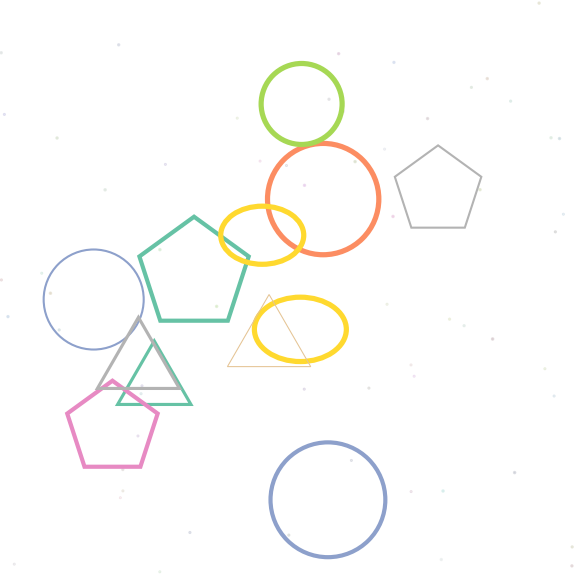[{"shape": "triangle", "thickness": 1.5, "radius": 0.37, "center": [0.267, 0.335]}, {"shape": "pentagon", "thickness": 2, "radius": 0.5, "center": [0.336, 0.524]}, {"shape": "circle", "thickness": 2.5, "radius": 0.48, "center": [0.56, 0.654]}, {"shape": "circle", "thickness": 2, "radius": 0.5, "center": [0.568, 0.134]}, {"shape": "circle", "thickness": 1, "radius": 0.43, "center": [0.162, 0.48]}, {"shape": "pentagon", "thickness": 2, "radius": 0.41, "center": [0.195, 0.258]}, {"shape": "circle", "thickness": 2.5, "radius": 0.35, "center": [0.522, 0.819]}, {"shape": "oval", "thickness": 2.5, "radius": 0.4, "center": [0.52, 0.429]}, {"shape": "oval", "thickness": 2.5, "radius": 0.36, "center": [0.454, 0.592]}, {"shape": "triangle", "thickness": 0.5, "radius": 0.42, "center": [0.466, 0.406]}, {"shape": "pentagon", "thickness": 1, "radius": 0.39, "center": [0.759, 0.669]}, {"shape": "triangle", "thickness": 1.5, "radius": 0.41, "center": [0.24, 0.368]}]